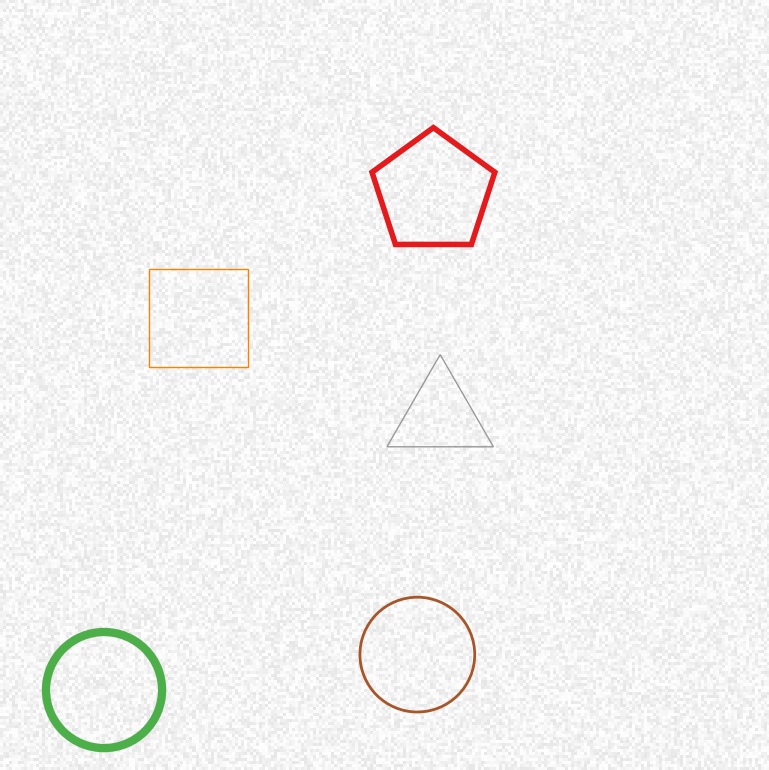[{"shape": "pentagon", "thickness": 2, "radius": 0.42, "center": [0.563, 0.75]}, {"shape": "circle", "thickness": 3, "radius": 0.38, "center": [0.135, 0.104]}, {"shape": "square", "thickness": 0.5, "radius": 0.32, "center": [0.258, 0.587]}, {"shape": "circle", "thickness": 1, "radius": 0.37, "center": [0.542, 0.15]}, {"shape": "triangle", "thickness": 0.5, "radius": 0.4, "center": [0.572, 0.46]}]